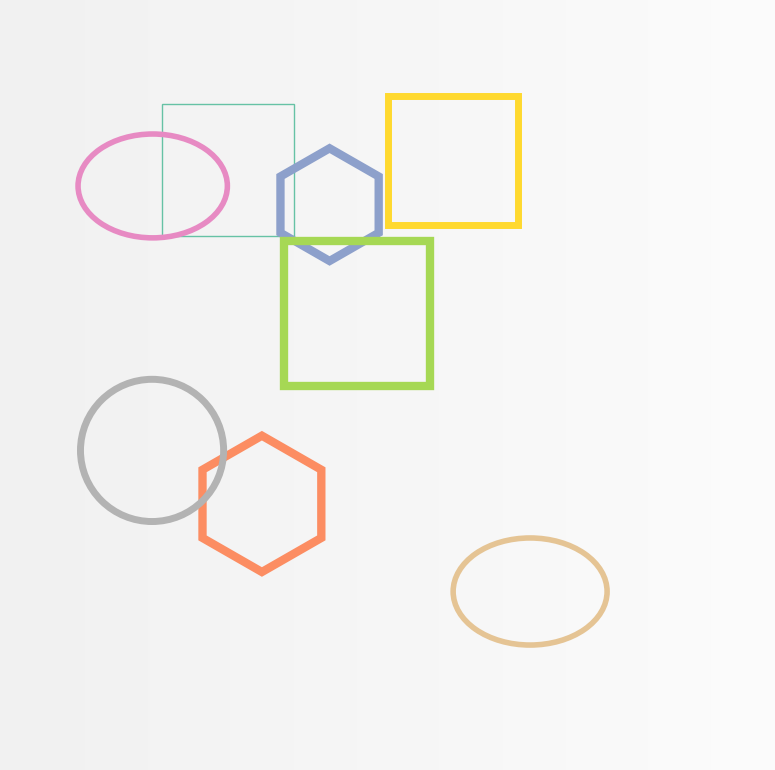[{"shape": "square", "thickness": 0.5, "radius": 0.43, "center": [0.294, 0.779]}, {"shape": "hexagon", "thickness": 3, "radius": 0.44, "center": [0.338, 0.346]}, {"shape": "hexagon", "thickness": 3, "radius": 0.37, "center": [0.425, 0.734]}, {"shape": "oval", "thickness": 2, "radius": 0.48, "center": [0.197, 0.759]}, {"shape": "square", "thickness": 3, "radius": 0.47, "center": [0.461, 0.593]}, {"shape": "square", "thickness": 2.5, "radius": 0.42, "center": [0.585, 0.792]}, {"shape": "oval", "thickness": 2, "radius": 0.5, "center": [0.684, 0.232]}, {"shape": "circle", "thickness": 2.5, "radius": 0.46, "center": [0.196, 0.415]}]